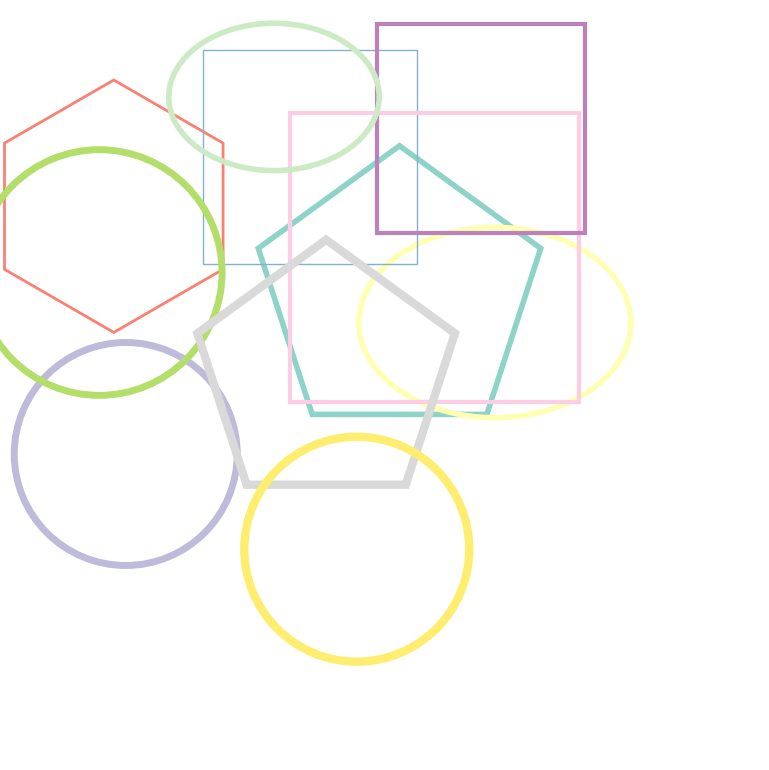[{"shape": "pentagon", "thickness": 2, "radius": 0.96, "center": [0.519, 0.618]}, {"shape": "oval", "thickness": 2, "radius": 0.88, "center": [0.643, 0.581]}, {"shape": "circle", "thickness": 2.5, "radius": 0.72, "center": [0.163, 0.41]}, {"shape": "hexagon", "thickness": 1, "radius": 0.82, "center": [0.148, 0.732]}, {"shape": "square", "thickness": 0.5, "radius": 0.69, "center": [0.403, 0.796]}, {"shape": "circle", "thickness": 2.5, "radius": 0.8, "center": [0.129, 0.646]}, {"shape": "square", "thickness": 1.5, "radius": 0.94, "center": [0.565, 0.666]}, {"shape": "pentagon", "thickness": 3, "radius": 0.88, "center": [0.424, 0.513]}, {"shape": "square", "thickness": 1.5, "radius": 0.68, "center": [0.625, 0.833]}, {"shape": "oval", "thickness": 2, "radius": 0.68, "center": [0.356, 0.874]}, {"shape": "circle", "thickness": 3, "radius": 0.73, "center": [0.463, 0.287]}]